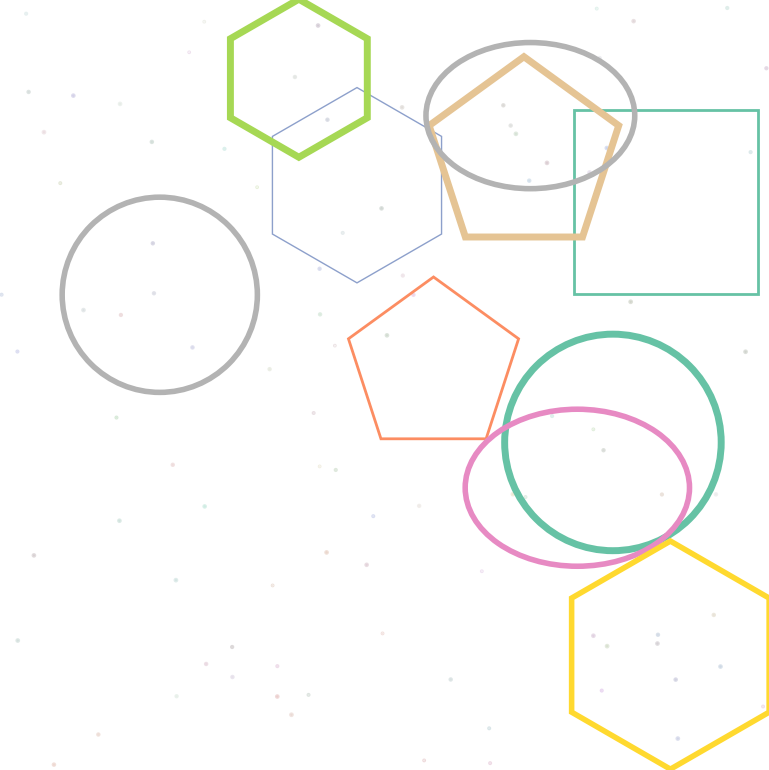[{"shape": "circle", "thickness": 2.5, "radius": 0.7, "center": [0.796, 0.425]}, {"shape": "square", "thickness": 1, "radius": 0.6, "center": [0.865, 0.738]}, {"shape": "pentagon", "thickness": 1, "radius": 0.58, "center": [0.563, 0.524]}, {"shape": "hexagon", "thickness": 0.5, "radius": 0.63, "center": [0.464, 0.759]}, {"shape": "oval", "thickness": 2, "radius": 0.73, "center": [0.75, 0.367]}, {"shape": "hexagon", "thickness": 2.5, "radius": 0.51, "center": [0.388, 0.898]}, {"shape": "hexagon", "thickness": 2, "radius": 0.74, "center": [0.871, 0.149]}, {"shape": "pentagon", "thickness": 2.5, "radius": 0.65, "center": [0.68, 0.797]}, {"shape": "circle", "thickness": 2, "radius": 0.63, "center": [0.208, 0.617]}, {"shape": "oval", "thickness": 2, "radius": 0.68, "center": [0.689, 0.85]}]